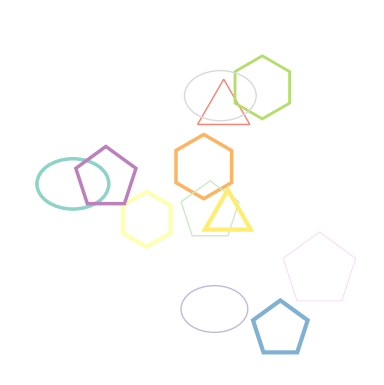[{"shape": "oval", "thickness": 2.5, "radius": 0.47, "center": [0.189, 0.522]}, {"shape": "hexagon", "thickness": 3, "radius": 0.36, "center": [0.381, 0.43]}, {"shape": "oval", "thickness": 1, "radius": 0.43, "center": [0.557, 0.197]}, {"shape": "triangle", "thickness": 1, "radius": 0.39, "center": [0.581, 0.716]}, {"shape": "pentagon", "thickness": 3, "radius": 0.37, "center": [0.728, 0.145]}, {"shape": "hexagon", "thickness": 2.5, "radius": 0.42, "center": [0.529, 0.567]}, {"shape": "hexagon", "thickness": 2, "radius": 0.41, "center": [0.681, 0.773]}, {"shape": "pentagon", "thickness": 0.5, "radius": 0.5, "center": [0.83, 0.299]}, {"shape": "oval", "thickness": 1, "radius": 0.47, "center": [0.572, 0.751]}, {"shape": "pentagon", "thickness": 2.5, "radius": 0.41, "center": [0.275, 0.537]}, {"shape": "pentagon", "thickness": 1, "radius": 0.39, "center": [0.546, 0.451]}, {"shape": "triangle", "thickness": 3, "radius": 0.34, "center": [0.592, 0.438]}]